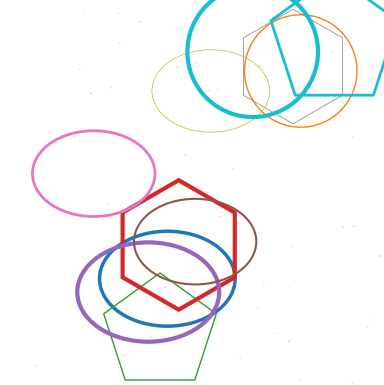[{"shape": "oval", "thickness": 2.5, "radius": 0.88, "center": [0.435, 0.276]}, {"shape": "circle", "thickness": 1, "radius": 0.73, "center": [0.781, 0.816]}, {"shape": "pentagon", "thickness": 1, "radius": 0.77, "center": [0.416, 0.137]}, {"shape": "hexagon", "thickness": 3, "radius": 0.84, "center": [0.464, 0.364]}, {"shape": "oval", "thickness": 3, "radius": 0.92, "center": [0.385, 0.241]}, {"shape": "oval", "thickness": 1.5, "radius": 0.79, "center": [0.507, 0.372]}, {"shape": "oval", "thickness": 2, "radius": 0.8, "center": [0.243, 0.549]}, {"shape": "hexagon", "thickness": 0.5, "radius": 0.74, "center": [0.761, 0.827]}, {"shape": "oval", "thickness": 0.5, "radius": 0.76, "center": [0.548, 0.764]}, {"shape": "pentagon", "thickness": 2, "radius": 0.86, "center": [0.868, 0.893]}, {"shape": "circle", "thickness": 3, "radius": 0.85, "center": [0.656, 0.866]}]